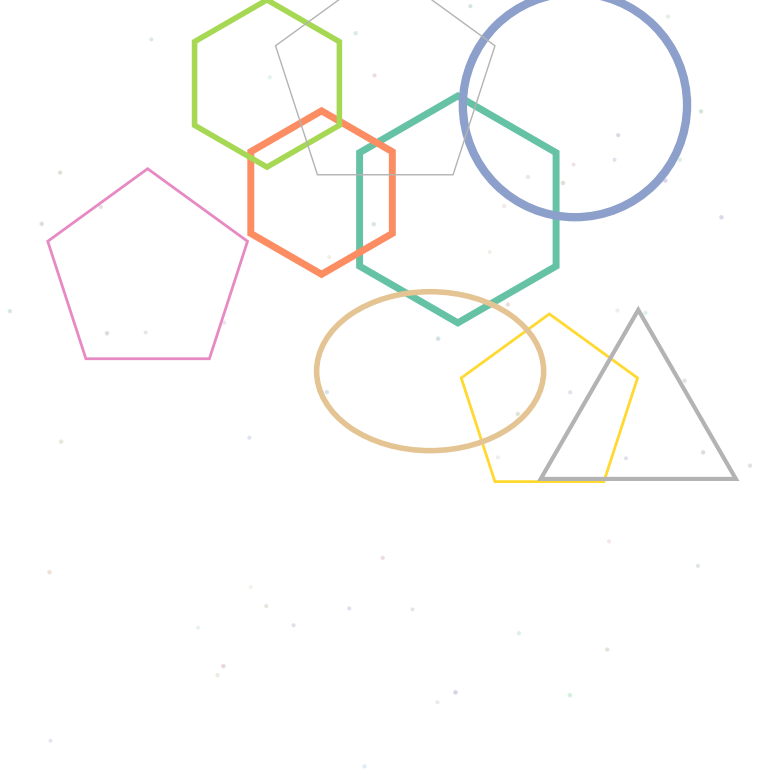[{"shape": "hexagon", "thickness": 2.5, "radius": 0.74, "center": [0.595, 0.728]}, {"shape": "hexagon", "thickness": 2.5, "radius": 0.53, "center": [0.418, 0.75]}, {"shape": "circle", "thickness": 3, "radius": 0.73, "center": [0.747, 0.864]}, {"shape": "pentagon", "thickness": 1, "radius": 0.68, "center": [0.192, 0.644]}, {"shape": "hexagon", "thickness": 2, "radius": 0.54, "center": [0.347, 0.892]}, {"shape": "pentagon", "thickness": 1, "radius": 0.6, "center": [0.714, 0.472]}, {"shape": "oval", "thickness": 2, "radius": 0.74, "center": [0.559, 0.518]}, {"shape": "triangle", "thickness": 1.5, "radius": 0.73, "center": [0.829, 0.451]}, {"shape": "pentagon", "thickness": 0.5, "radius": 0.75, "center": [0.5, 0.894]}]